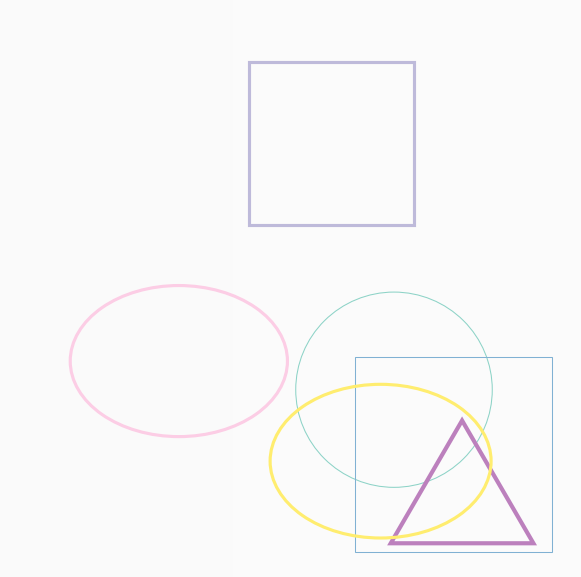[{"shape": "circle", "thickness": 0.5, "radius": 0.85, "center": [0.678, 0.324]}, {"shape": "square", "thickness": 1.5, "radius": 0.71, "center": [0.571, 0.75]}, {"shape": "square", "thickness": 0.5, "radius": 0.84, "center": [0.78, 0.212]}, {"shape": "oval", "thickness": 1.5, "radius": 0.93, "center": [0.308, 0.374]}, {"shape": "triangle", "thickness": 2, "radius": 0.71, "center": [0.795, 0.129]}, {"shape": "oval", "thickness": 1.5, "radius": 0.95, "center": [0.655, 0.201]}]